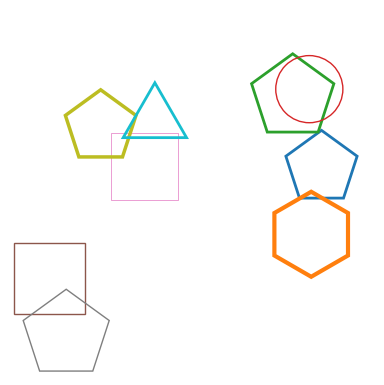[{"shape": "pentagon", "thickness": 2, "radius": 0.49, "center": [0.835, 0.564]}, {"shape": "hexagon", "thickness": 3, "radius": 0.55, "center": [0.808, 0.392]}, {"shape": "pentagon", "thickness": 2, "radius": 0.56, "center": [0.76, 0.748]}, {"shape": "circle", "thickness": 1, "radius": 0.44, "center": [0.803, 0.768]}, {"shape": "square", "thickness": 1, "radius": 0.46, "center": [0.128, 0.278]}, {"shape": "square", "thickness": 0.5, "radius": 0.43, "center": [0.375, 0.569]}, {"shape": "pentagon", "thickness": 1, "radius": 0.59, "center": [0.172, 0.131]}, {"shape": "pentagon", "thickness": 2.5, "radius": 0.48, "center": [0.262, 0.67]}, {"shape": "triangle", "thickness": 2, "radius": 0.48, "center": [0.402, 0.69]}]